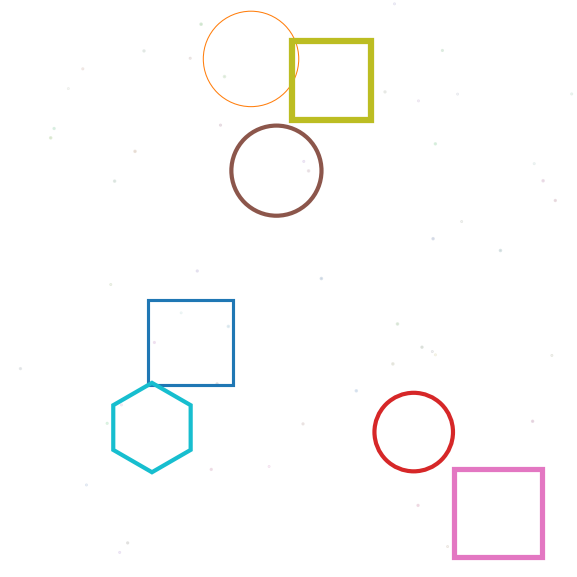[{"shape": "square", "thickness": 1.5, "radius": 0.37, "center": [0.33, 0.406]}, {"shape": "circle", "thickness": 0.5, "radius": 0.41, "center": [0.435, 0.897]}, {"shape": "circle", "thickness": 2, "radius": 0.34, "center": [0.716, 0.251]}, {"shape": "circle", "thickness": 2, "radius": 0.39, "center": [0.479, 0.704]}, {"shape": "square", "thickness": 2.5, "radius": 0.38, "center": [0.863, 0.11]}, {"shape": "square", "thickness": 3, "radius": 0.34, "center": [0.573, 0.86]}, {"shape": "hexagon", "thickness": 2, "radius": 0.39, "center": [0.263, 0.259]}]